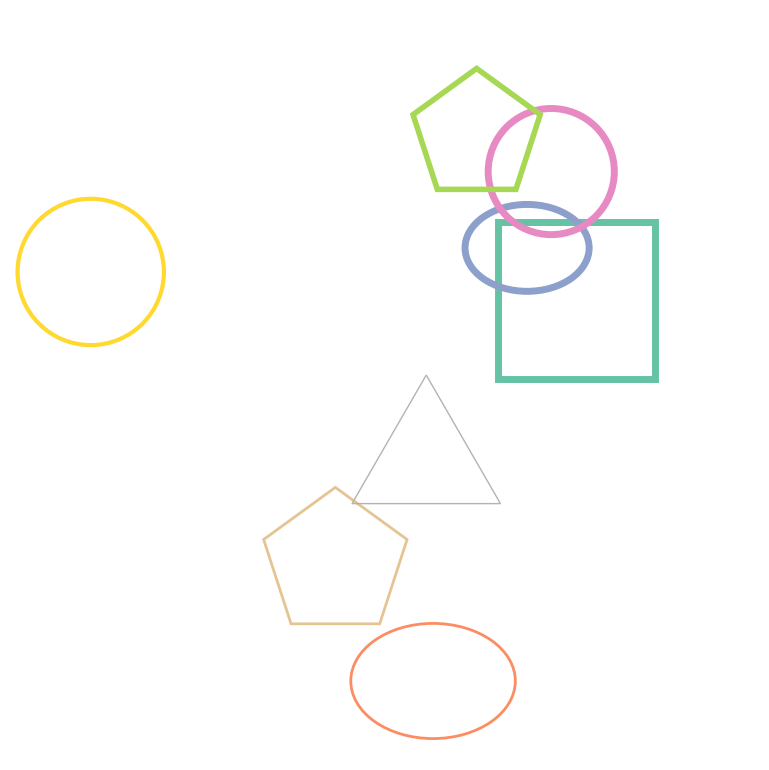[{"shape": "square", "thickness": 2.5, "radius": 0.51, "center": [0.749, 0.61]}, {"shape": "oval", "thickness": 1, "radius": 0.53, "center": [0.562, 0.116]}, {"shape": "oval", "thickness": 2.5, "radius": 0.4, "center": [0.685, 0.678]}, {"shape": "circle", "thickness": 2.5, "radius": 0.41, "center": [0.716, 0.777]}, {"shape": "pentagon", "thickness": 2, "radius": 0.43, "center": [0.619, 0.824]}, {"shape": "circle", "thickness": 1.5, "radius": 0.48, "center": [0.118, 0.647]}, {"shape": "pentagon", "thickness": 1, "radius": 0.49, "center": [0.436, 0.269]}, {"shape": "triangle", "thickness": 0.5, "radius": 0.56, "center": [0.554, 0.402]}]